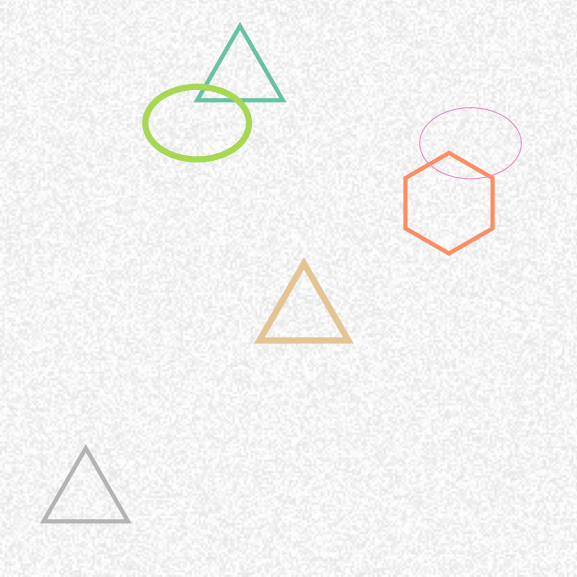[{"shape": "triangle", "thickness": 2, "radius": 0.43, "center": [0.416, 0.868]}, {"shape": "hexagon", "thickness": 2, "radius": 0.44, "center": [0.778, 0.647]}, {"shape": "oval", "thickness": 0.5, "radius": 0.44, "center": [0.815, 0.751]}, {"shape": "oval", "thickness": 3, "radius": 0.45, "center": [0.341, 0.786]}, {"shape": "triangle", "thickness": 3, "radius": 0.44, "center": [0.526, 0.454]}, {"shape": "triangle", "thickness": 2, "radius": 0.42, "center": [0.149, 0.139]}]